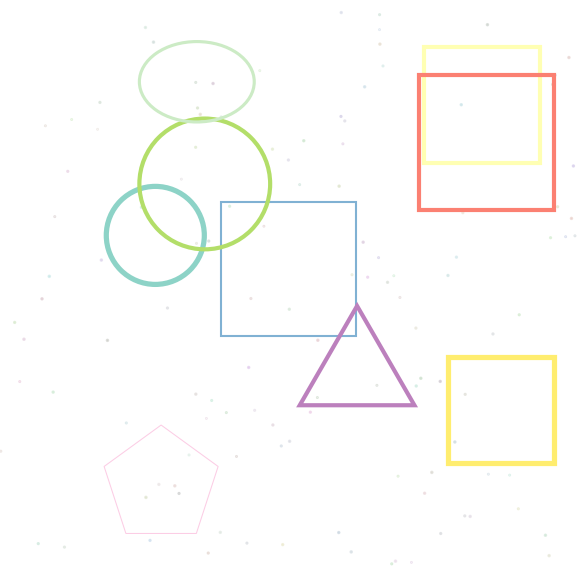[{"shape": "circle", "thickness": 2.5, "radius": 0.42, "center": [0.269, 0.592]}, {"shape": "square", "thickness": 2, "radius": 0.5, "center": [0.835, 0.818]}, {"shape": "square", "thickness": 2, "radius": 0.59, "center": [0.842, 0.753]}, {"shape": "square", "thickness": 1, "radius": 0.58, "center": [0.499, 0.533]}, {"shape": "circle", "thickness": 2, "radius": 0.57, "center": [0.355, 0.681]}, {"shape": "pentagon", "thickness": 0.5, "radius": 0.52, "center": [0.279, 0.159]}, {"shape": "triangle", "thickness": 2, "radius": 0.57, "center": [0.618, 0.355]}, {"shape": "oval", "thickness": 1.5, "radius": 0.5, "center": [0.341, 0.858]}, {"shape": "square", "thickness": 2.5, "radius": 0.46, "center": [0.868, 0.29]}]